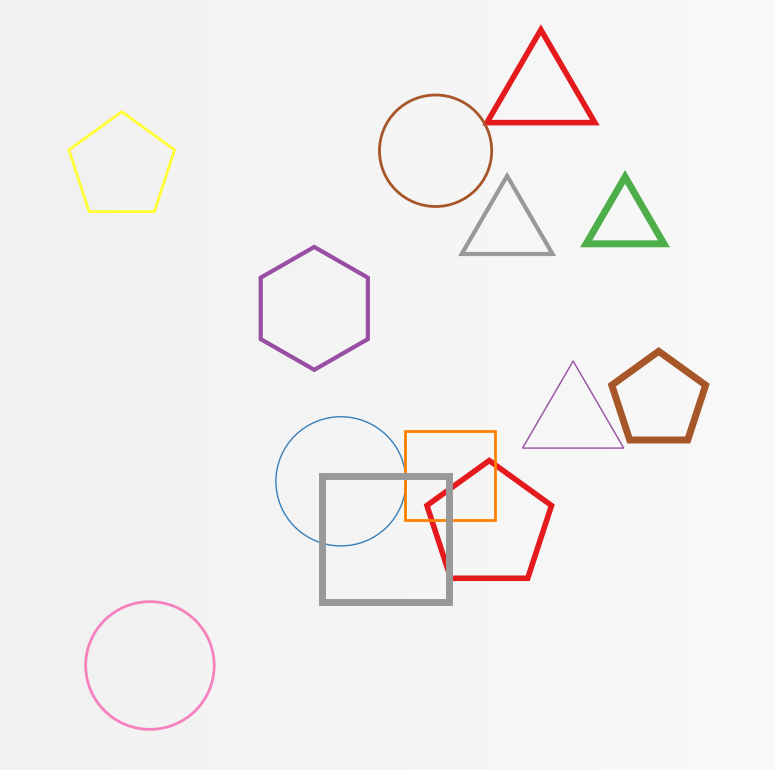[{"shape": "pentagon", "thickness": 2, "radius": 0.42, "center": [0.631, 0.317]}, {"shape": "triangle", "thickness": 2, "radius": 0.4, "center": [0.698, 0.881]}, {"shape": "circle", "thickness": 0.5, "radius": 0.42, "center": [0.44, 0.375]}, {"shape": "triangle", "thickness": 2.5, "radius": 0.29, "center": [0.807, 0.712]}, {"shape": "hexagon", "thickness": 1.5, "radius": 0.4, "center": [0.406, 0.6]}, {"shape": "triangle", "thickness": 0.5, "radius": 0.38, "center": [0.74, 0.456]}, {"shape": "square", "thickness": 1, "radius": 0.29, "center": [0.581, 0.382]}, {"shape": "pentagon", "thickness": 1, "radius": 0.36, "center": [0.157, 0.783]}, {"shape": "circle", "thickness": 1, "radius": 0.36, "center": [0.562, 0.804]}, {"shape": "pentagon", "thickness": 2.5, "radius": 0.32, "center": [0.85, 0.48]}, {"shape": "circle", "thickness": 1, "radius": 0.41, "center": [0.193, 0.136]}, {"shape": "square", "thickness": 2.5, "radius": 0.41, "center": [0.498, 0.3]}, {"shape": "triangle", "thickness": 1.5, "radius": 0.34, "center": [0.654, 0.704]}]